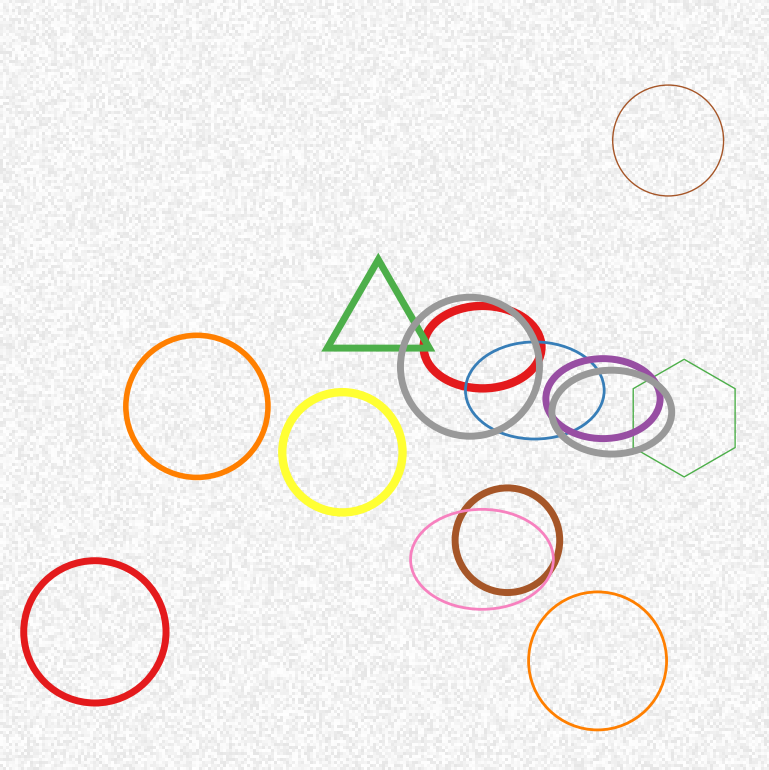[{"shape": "circle", "thickness": 2.5, "radius": 0.46, "center": [0.123, 0.179]}, {"shape": "oval", "thickness": 3, "radius": 0.38, "center": [0.627, 0.549]}, {"shape": "oval", "thickness": 1, "radius": 0.45, "center": [0.695, 0.493]}, {"shape": "hexagon", "thickness": 0.5, "radius": 0.38, "center": [0.889, 0.457]}, {"shape": "triangle", "thickness": 2.5, "radius": 0.38, "center": [0.491, 0.586]}, {"shape": "oval", "thickness": 2.5, "radius": 0.37, "center": [0.783, 0.482]}, {"shape": "circle", "thickness": 1, "radius": 0.45, "center": [0.776, 0.142]}, {"shape": "circle", "thickness": 2, "radius": 0.46, "center": [0.256, 0.472]}, {"shape": "circle", "thickness": 3, "radius": 0.39, "center": [0.445, 0.413]}, {"shape": "circle", "thickness": 2.5, "radius": 0.34, "center": [0.659, 0.298]}, {"shape": "circle", "thickness": 0.5, "radius": 0.36, "center": [0.868, 0.818]}, {"shape": "oval", "thickness": 1, "radius": 0.46, "center": [0.626, 0.274]}, {"shape": "circle", "thickness": 2.5, "radius": 0.45, "center": [0.61, 0.524]}, {"shape": "oval", "thickness": 2.5, "radius": 0.39, "center": [0.795, 0.465]}]